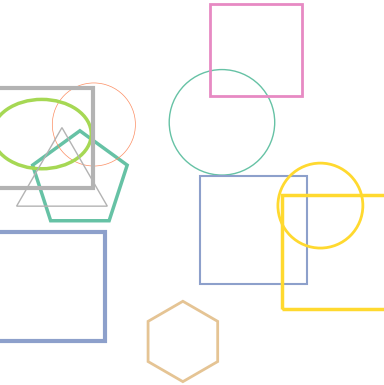[{"shape": "pentagon", "thickness": 2.5, "radius": 0.65, "center": [0.208, 0.531]}, {"shape": "circle", "thickness": 1, "radius": 0.69, "center": [0.577, 0.682]}, {"shape": "circle", "thickness": 0.5, "radius": 0.54, "center": [0.244, 0.677]}, {"shape": "square", "thickness": 1.5, "radius": 0.7, "center": [0.658, 0.403]}, {"shape": "square", "thickness": 3, "radius": 0.71, "center": [0.132, 0.257]}, {"shape": "square", "thickness": 2, "radius": 0.6, "center": [0.665, 0.87]}, {"shape": "oval", "thickness": 2.5, "radius": 0.64, "center": [0.108, 0.652]}, {"shape": "square", "thickness": 2.5, "radius": 0.74, "center": [0.881, 0.345]}, {"shape": "circle", "thickness": 2, "radius": 0.55, "center": [0.832, 0.466]}, {"shape": "hexagon", "thickness": 2, "radius": 0.52, "center": [0.475, 0.113]}, {"shape": "triangle", "thickness": 1, "radius": 0.68, "center": [0.161, 0.533]}, {"shape": "square", "thickness": 3, "radius": 0.65, "center": [0.112, 0.642]}]